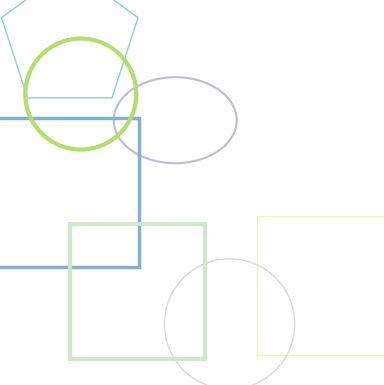[{"shape": "pentagon", "thickness": 1, "radius": 0.93, "center": [0.181, 0.896]}, {"shape": "oval", "thickness": 1.5, "radius": 0.8, "center": [0.455, 0.688]}, {"shape": "square", "thickness": 2.5, "radius": 0.97, "center": [0.169, 0.499]}, {"shape": "circle", "thickness": 3, "radius": 0.72, "center": [0.21, 0.756]}, {"shape": "circle", "thickness": 1, "radius": 0.85, "center": [0.596, 0.158]}, {"shape": "square", "thickness": 3, "radius": 0.88, "center": [0.358, 0.243]}, {"shape": "square", "thickness": 0.5, "radius": 0.9, "center": [0.847, 0.259]}]